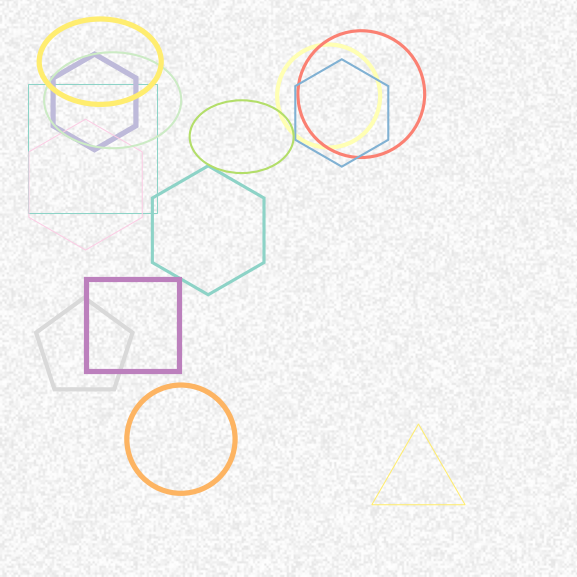[{"shape": "square", "thickness": 0.5, "radius": 0.56, "center": [0.16, 0.742]}, {"shape": "hexagon", "thickness": 1.5, "radius": 0.56, "center": [0.36, 0.6]}, {"shape": "circle", "thickness": 2, "radius": 0.45, "center": [0.569, 0.833]}, {"shape": "hexagon", "thickness": 2.5, "radius": 0.41, "center": [0.164, 0.823]}, {"shape": "circle", "thickness": 1.5, "radius": 0.55, "center": [0.626, 0.836]}, {"shape": "hexagon", "thickness": 1, "radius": 0.46, "center": [0.592, 0.804]}, {"shape": "circle", "thickness": 2.5, "radius": 0.47, "center": [0.313, 0.239]}, {"shape": "oval", "thickness": 1, "radius": 0.45, "center": [0.418, 0.762]}, {"shape": "hexagon", "thickness": 0.5, "radius": 0.57, "center": [0.148, 0.68]}, {"shape": "pentagon", "thickness": 2, "radius": 0.44, "center": [0.146, 0.396]}, {"shape": "square", "thickness": 2.5, "radius": 0.4, "center": [0.229, 0.436]}, {"shape": "oval", "thickness": 1, "radius": 0.59, "center": [0.195, 0.826]}, {"shape": "triangle", "thickness": 0.5, "radius": 0.47, "center": [0.725, 0.172]}, {"shape": "oval", "thickness": 2.5, "radius": 0.53, "center": [0.174, 0.892]}]